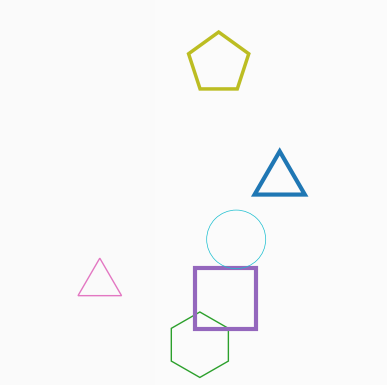[{"shape": "triangle", "thickness": 3, "radius": 0.37, "center": [0.722, 0.532]}, {"shape": "hexagon", "thickness": 1, "radius": 0.43, "center": [0.516, 0.105]}, {"shape": "square", "thickness": 3, "radius": 0.39, "center": [0.582, 0.224]}, {"shape": "triangle", "thickness": 1, "radius": 0.32, "center": [0.258, 0.264]}, {"shape": "pentagon", "thickness": 2.5, "radius": 0.41, "center": [0.564, 0.835]}, {"shape": "circle", "thickness": 0.5, "radius": 0.38, "center": [0.61, 0.378]}]